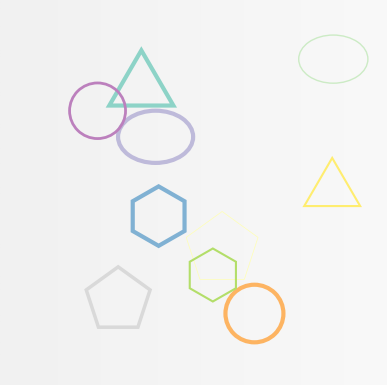[{"shape": "triangle", "thickness": 3, "radius": 0.48, "center": [0.365, 0.774]}, {"shape": "pentagon", "thickness": 0.5, "radius": 0.49, "center": [0.573, 0.353]}, {"shape": "oval", "thickness": 3, "radius": 0.48, "center": [0.402, 0.645]}, {"shape": "hexagon", "thickness": 3, "radius": 0.39, "center": [0.409, 0.439]}, {"shape": "circle", "thickness": 3, "radius": 0.37, "center": [0.657, 0.186]}, {"shape": "hexagon", "thickness": 1.5, "radius": 0.34, "center": [0.549, 0.286]}, {"shape": "pentagon", "thickness": 2.5, "radius": 0.43, "center": [0.305, 0.22]}, {"shape": "circle", "thickness": 2, "radius": 0.36, "center": [0.252, 0.712]}, {"shape": "oval", "thickness": 1, "radius": 0.45, "center": [0.86, 0.846]}, {"shape": "triangle", "thickness": 1.5, "radius": 0.42, "center": [0.857, 0.506]}]